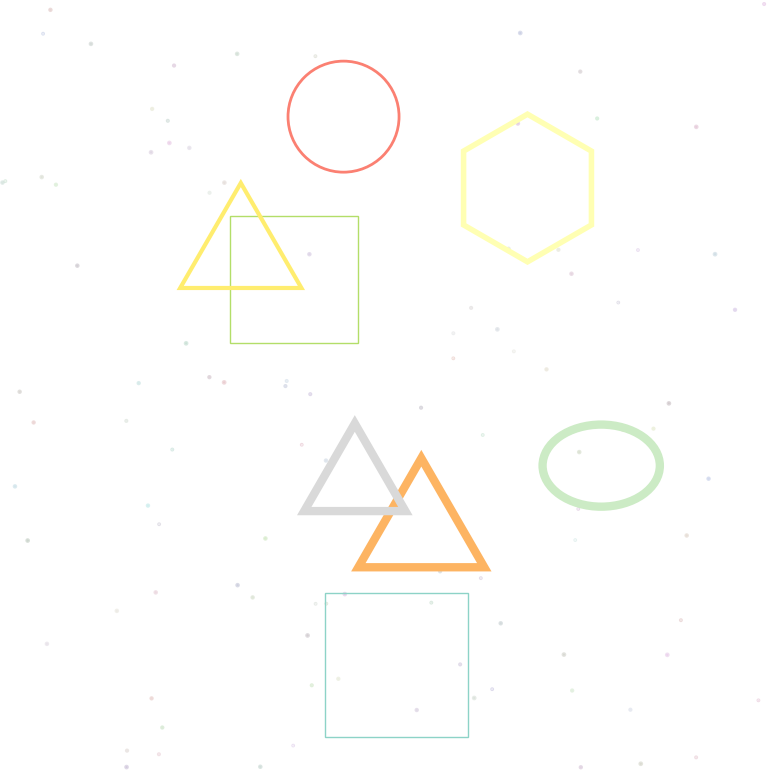[{"shape": "square", "thickness": 0.5, "radius": 0.47, "center": [0.515, 0.136]}, {"shape": "hexagon", "thickness": 2, "radius": 0.48, "center": [0.685, 0.756]}, {"shape": "circle", "thickness": 1, "radius": 0.36, "center": [0.446, 0.849]}, {"shape": "triangle", "thickness": 3, "radius": 0.47, "center": [0.547, 0.311]}, {"shape": "square", "thickness": 0.5, "radius": 0.42, "center": [0.382, 0.637]}, {"shape": "triangle", "thickness": 3, "radius": 0.38, "center": [0.461, 0.374]}, {"shape": "oval", "thickness": 3, "radius": 0.38, "center": [0.781, 0.395]}, {"shape": "triangle", "thickness": 1.5, "radius": 0.45, "center": [0.313, 0.671]}]